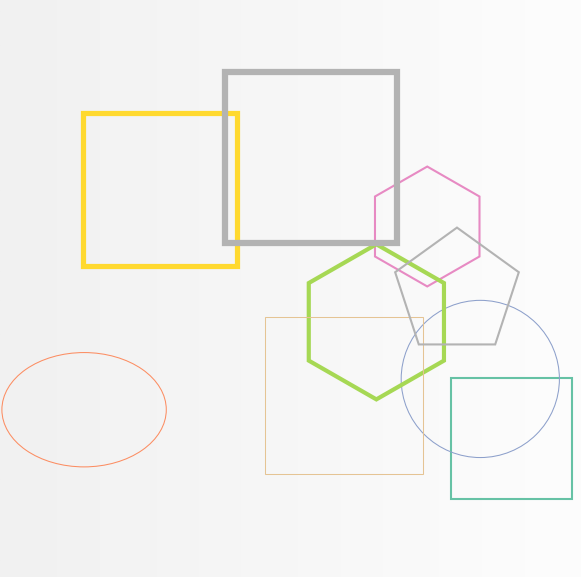[{"shape": "square", "thickness": 1, "radius": 0.52, "center": [0.881, 0.24]}, {"shape": "oval", "thickness": 0.5, "radius": 0.71, "center": [0.145, 0.29]}, {"shape": "circle", "thickness": 0.5, "radius": 0.68, "center": [0.826, 0.343]}, {"shape": "hexagon", "thickness": 1, "radius": 0.52, "center": [0.735, 0.607]}, {"shape": "hexagon", "thickness": 2, "radius": 0.67, "center": [0.648, 0.442]}, {"shape": "square", "thickness": 2.5, "radius": 0.67, "center": [0.275, 0.671]}, {"shape": "square", "thickness": 0.5, "radius": 0.68, "center": [0.592, 0.314]}, {"shape": "pentagon", "thickness": 1, "radius": 0.56, "center": [0.786, 0.493]}, {"shape": "square", "thickness": 3, "radius": 0.74, "center": [0.535, 0.726]}]